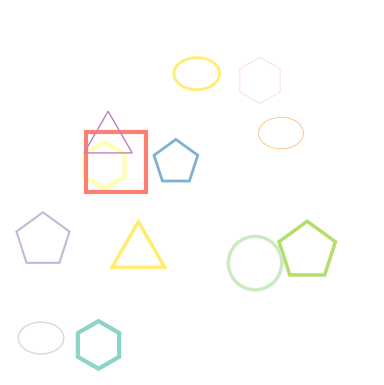[{"shape": "hexagon", "thickness": 3, "radius": 0.31, "center": [0.256, 0.104]}, {"shape": "hexagon", "thickness": 3, "radius": 0.3, "center": [0.272, 0.57]}, {"shape": "pentagon", "thickness": 1.5, "radius": 0.36, "center": [0.112, 0.376]}, {"shape": "square", "thickness": 3, "radius": 0.39, "center": [0.301, 0.579]}, {"shape": "pentagon", "thickness": 2, "radius": 0.3, "center": [0.457, 0.578]}, {"shape": "oval", "thickness": 0.5, "radius": 0.29, "center": [0.73, 0.654]}, {"shape": "pentagon", "thickness": 2.5, "radius": 0.39, "center": [0.798, 0.348]}, {"shape": "hexagon", "thickness": 0.5, "radius": 0.3, "center": [0.675, 0.791]}, {"shape": "oval", "thickness": 1, "radius": 0.3, "center": [0.107, 0.122]}, {"shape": "triangle", "thickness": 1, "radius": 0.36, "center": [0.281, 0.639]}, {"shape": "circle", "thickness": 2.5, "radius": 0.35, "center": [0.662, 0.317]}, {"shape": "triangle", "thickness": 2.5, "radius": 0.39, "center": [0.359, 0.345]}, {"shape": "oval", "thickness": 2, "radius": 0.3, "center": [0.511, 0.809]}]